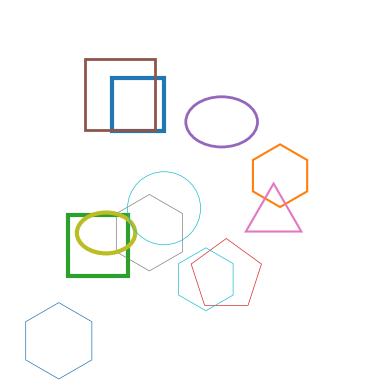[{"shape": "square", "thickness": 3, "radius": 0.34, "center": [0.358, 0.728]}, {"shape": "hexagon", "thickness": 0.5, "radius": 0.5, "center": [0.153, 0.115]}, {"shape": "hexagon", "thickness": 1.5, "radius": 0.41, "center": [0.727, 0.544]}, {"shape": "square", "thickness": 3, "radius": 0.39, "center": [0.255, 0.362]}, {"shape": "pentagon", "thickness": 0.5, "radius": 0.48, "center": [0.588, 0.285]}, {"shape": "oval", "thickness": 2, "radius": 0.47, "center": [0.576, 0.683]}, {"shape": "square", "thickness": 2, "radius": 0.46, "center": [0.312, 0.755]}, {"shape": "triangle", "thickness": 1.5, "radius": 0.42, "center": [0.711, 0.44]}, {"shape": "hexagon", "thickness": 0.5, "radius": 0.5, "center": [0.388, 0.396]}, {"shape": "oval", "thickness": 3, "radius": 0.38, "center": [0.275, 0.395]}, {"shape": "circle", "thickness": 0.5, "radius": 0.47, "center": [0.426, 0.459]}, {"shape": "hexagon", "thickness": 0.5, "radius": 0.41, "center": [0.535, 0.275]}]